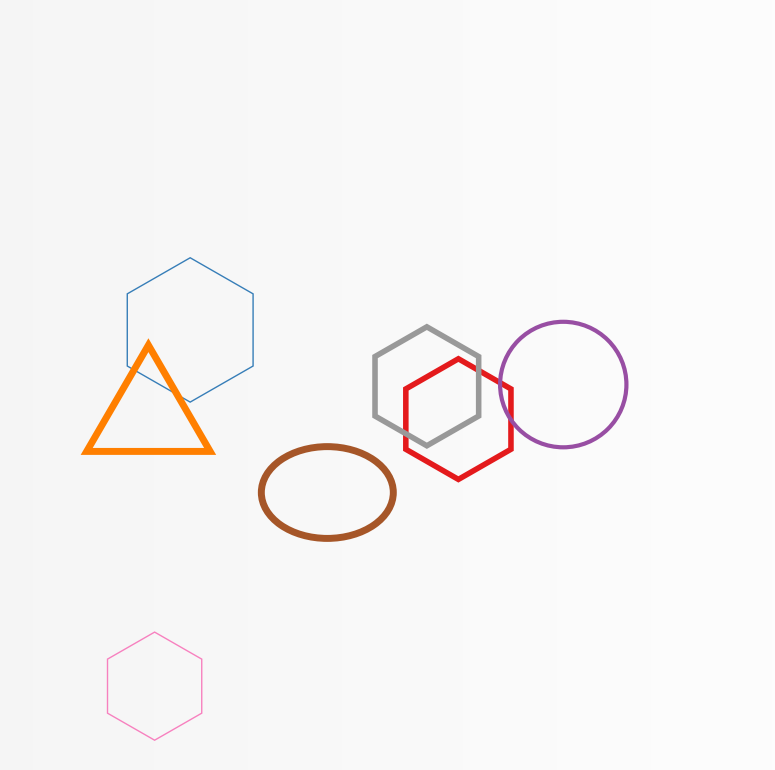[{"shape": "hexagon", "thickness": 2, "radius": 0.39, "center": [0.591, 0.456]}, {"shape": "hexagon", "thickness": 0.5, "radius": 0.47, "center": [0.245, 0.572]}, {"shape": "circle", "thickness": 1.5, "radius": 0.41, "center": [0.727, 0.501]}, {"shape": "triangle", "thickness": 2.5, "radius": 0.46, "center": [0.192, 0.46]}, {"shape": "oval", "thickness": 2.5, "radius": 0.43, "center": [0.422, 0.36]}, {"shape": "hexagon", "thickness": 0.5, "radius": 0.35, "center": [0.2, 0.109]}, {"shape": "hexagon", "thickness": 2, "radius": 0.39, "center": [0.551, 0.498]}]